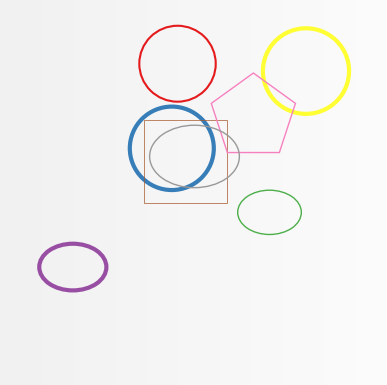[{"shape": "circle", "thickness": 1.5, "radius": 0.49, "center": [0.458, 0.834]}, {"shape": "circle", "thickness": 3, "radius": 0.54, "center": [0.443, 0.615]}, {"shape": "oval", "thickness": 1, "radius": 0.41, "center": [0.696, 0.448]}, {"shape": "oval", "thickness": 3, "radius": 0.43, "center": [0.188, 0.306]}, {"shape": "circle", "thickness": 3, "radius": 0.56, "center": [0.79, 0.815]}, {"shape": "square", "thickness": 0.5, "radius": 0.54, "center": [0.479, 0.581]}, {"shape": "pentagon", "thickness": 1, "radius": 0.57, "center": [0.654, 0.696]}, {"shape": "oval", "thickness": 1, "radius": 0.58, "center": [0.502, 0.594]}]